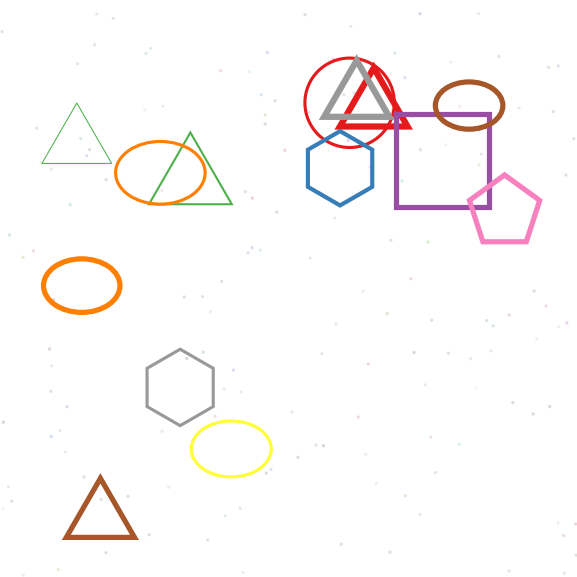[{"shape": "triangle", "thickness": 3, "radius": 0.34, "center": [0.647, 0.814]}, {"shape": "circle", "thickness": 1.5, "radius": 0.39, "center": [0.605, 0.821]}, {"shape": "hexagon", "thickness": 2, "radius": 0.32, "center": [0.589, 0.708]}, {"shape": "triangle", "thickness": 0.5, "radius": 0.35, "center": [0.133, 0.751]}, {"shape": "triangle", "thickness": 1, "radius": 0.41, "center": [0.33, 0.687]}, {"shape": "square", "thickness": 2.5, "radius": 0.4, "center": [0.767, 0.721]}, {"shape": "oval", "thickness": 1.5, "radius": 0.39, "center": [0.278, 0.7]}, {"shape": "oval", "thickness": 2.5, "radius": 0.33, "center": [0.142, 0.505]}, {"shape": "oval", "thickness": 1.5, "radius": 0.35, "center": [0.4, 0.222]}, {"shape": "triangle", "thickness": 2.5, "radius": 0.34, "center": [0.174, 0.103]}, {"shape": "oval", "thickness": 2.5, "radius": 0.29, "center": [0.812, 0.816]}, {"shape": "pentagon", "thickness": 2.5, "radius": 0.32, "center": [0.874, 0.632]}, {"shape": "hexagon", "thickness": 1.5, "radius": 0.33, "center": [0.312, 0.328]}, {"shape": "triangle", "thickness": 3, "radius": 0.33, "center": [0.618, 0.829]}]